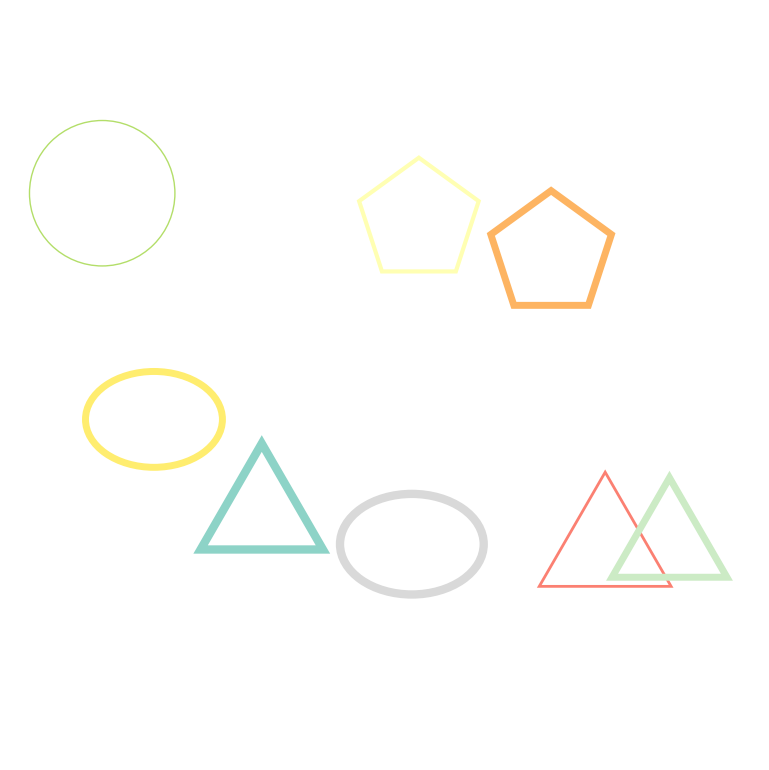[{"shape": "triangle", "thickness": 3, "radius": 0.46, "center": [0.34, 0.332]}, {"shape": "pentagon", "thickness": 1.5, "radius": 0.41, "center": [0.544, 0.714]}, {"shape": "triangle", "thickness": 1, "radius": 0.49, "center": [0.786, 0.288]}, {"shape": "pentagon", "thickness": 2.5, "radius": 0.41, "center": [0.716, 0.67]}, {"shape": "circle", "thickness": 0.5, "radius": 0.47, "center": [0.133, 0.749]}, {"shape": "oval", "thickness": 3, "radius": 0.47, "center": [0.535, 0.293]}, {"shape": "triangle", "thickness": 2.5, "radius": 0.43, "center": [0.869, 0.293]}, {"shape": "oval", "thickness": 2.5, "radius": 0.44, "center": [0.2, 0.455]}]